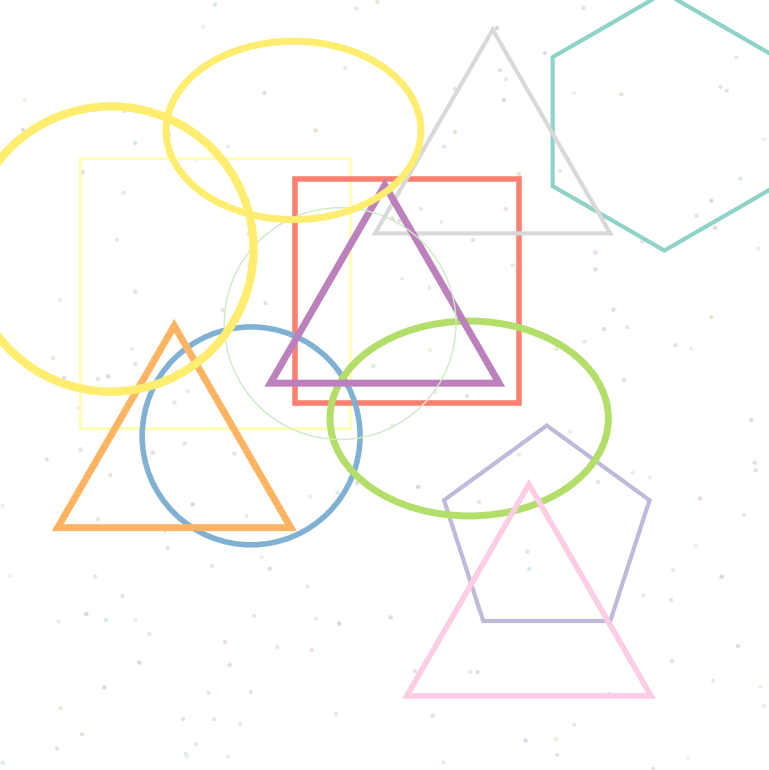[{"shape": "hexagon", "thickness": 1.5, "radius": 0.84, "center": [0.863, 0.842]}, {"shape": "square", "thickness": 1, "radius": 0.88, "center": [0.28, 0.619]}, {"shape": "pentagon", "thickness": 1.5, "radius": 0.7, "center": [0.71, 0.307]}, {"shape": "square", "thickness": 2, "radius": 0.73, "center": [0.529, 0.622]}, {"shape": "circle", "thickness": 2, "radius": 0.71, "center": [0.326, 0.434]}, {"shape": "triangle", "thickness": 2.5, "radius": 0.87, "center": [0.226, 0.402]}, {"shape": "oval", "thickness": 2.5, "radius": 0.9, "center": [0.609, 0.456]}, {"shape": "triangle", "thickness": 2, "radius": 0.92, "center": [0.687, 0.188]}, {"shape": "triangle", "thickness": 1.5, "radius": 0.88, "center": [0.64, 0.785]}, {"shape": "triangle", "thickness": 2.5, "radius": 0.86, "center": [0.5, 0.588]}, {"shape": "circle", "thickness": 0.5, "radius": 0.75, "center": [0.442, 0.58]}, {"shape": "circle", "thickness": 3, "radius": 0.93, "center": [0.144, 0.677]}, {"shape": "oval", "thickness": 2.5, "radius": 0.83, "center": [0.381, 0.831]}]